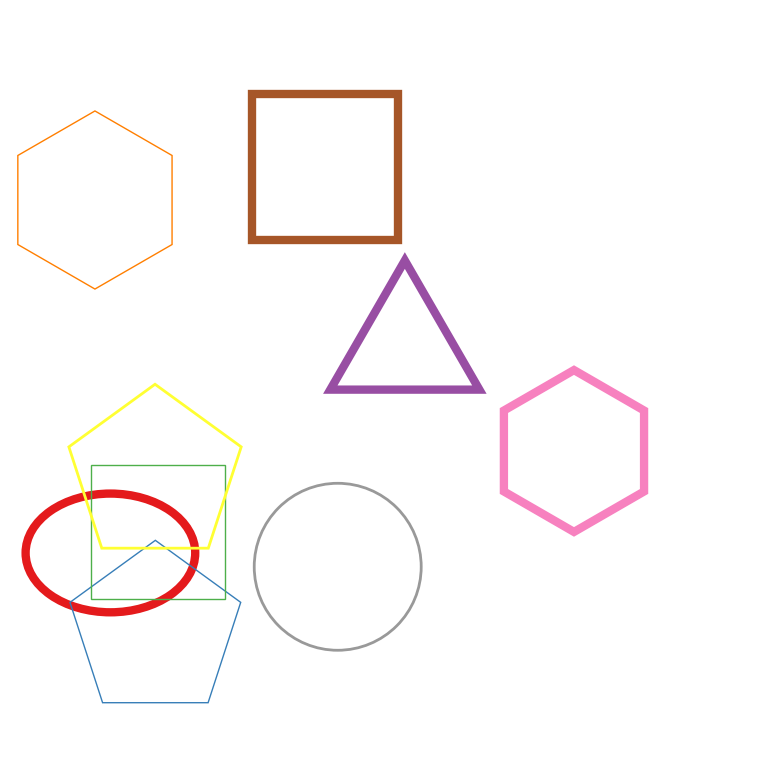[{"shape": "oval", "thickness": 3, "radius": 0.55, "center": [0.143, 0.282]}, {"shape": "pentagon", "thickness": 0.5, "radius": 0.58, "center": [0.202, 0.182]}, {"shape": "square", "thickness": 0.5, "radius": 0.44, "center": [0.205, 0.309]}, {"shape": "triangle", "thickness": 3, "radius": 0.56, "center": [0.526, 0.55]}, {"shape": "hexagon", "thickness": 0.5, "radius": 0.58, "center": [0.123, 0.74]}, {"shape": "pentagon", "thickness": 1, "radius": 0.59, "center": [0.201, 0.383]}, {"shape": "square", "thickness": 3, "radius": 0.47, "center": [0.422, 0.783]}, {"shape": "hexagon", "thickness": 3, "radius": 0.53, "center": [0.745, 0.414]}, {"shape": "circle", "thickness": 1, "radius": 0.54, "center": [0.439, 0.264]}]